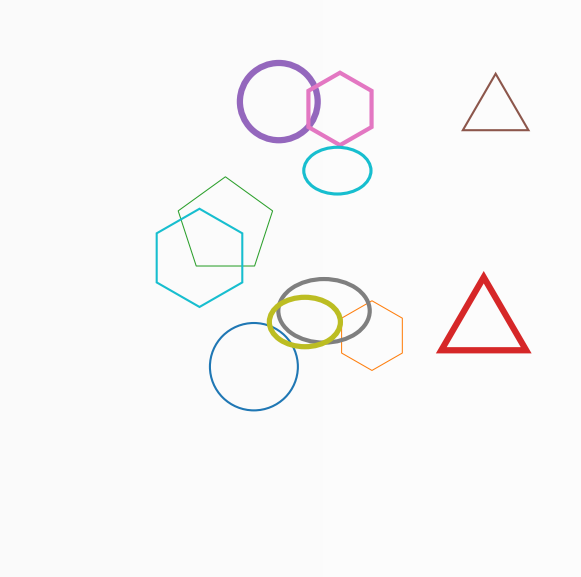[{"shape": "circle", "thickness": 1, "radius": 0.38, "center": [0.437, 0.364]}, {"shape": "hexagon", "thickness": 0.5, "radius": 0.3, "center": [0.64, 0.418]}, {"shape": "pentagon", "thickness": 0.5, "radius": 0.43, "center": [0.388, 0.608]}, {"shape": "triangle", "thickness": 3, "radius": 0.42, "center": [0.832, 0.435]}, {"shape": "circle", "thickness": 3, "radius": 0.33, "center": [0.48, 0.823]}, {"shape": "triangle", "thickness": 1, "radius": 0.33, "center": [0.853, 0.806]}, {"shape": "hexagon", "thickness": 2, "radius": 0.31, "center": [0.585, 0.81]}, {"shape": "oval", "thickness": 2, "radius": 0.39, "center": [0.557, 0.461]}, {"shape": "oval", "thickness": 2.5, "radius": 0.31, "center": [0.525, 0.442]}, {"shape": "hexagon", "thickness": 1, "radius": 0.43, "center": [0.343, 0.553]}, {"shape": "oval", "thickness": 1.5, "radius": 0.29, "center": [0.58, 0.704]}]